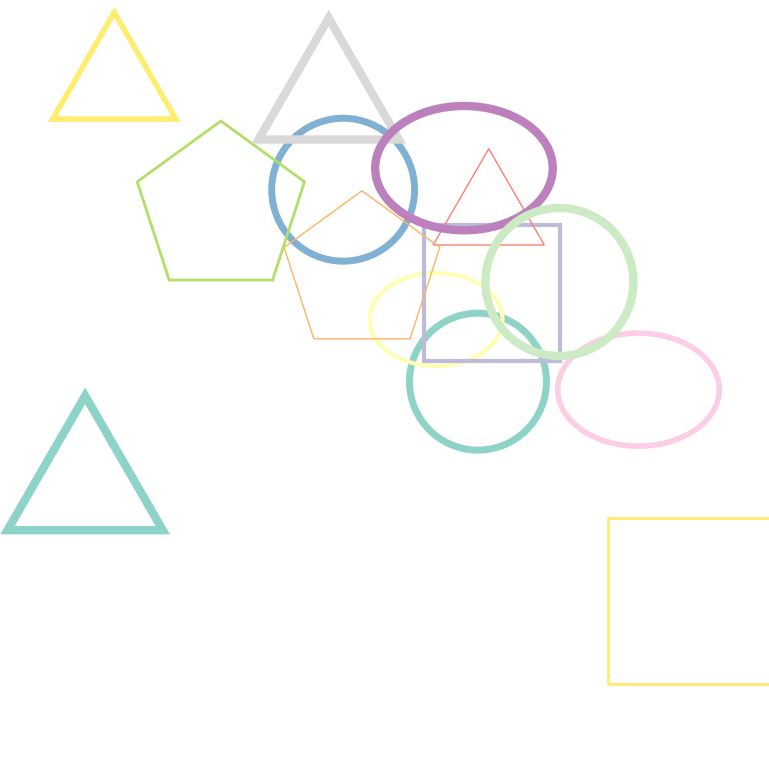[{"shape": "triangle", "thickness": 3, "radius": 0.58, "center": [0.111, 0.37]}, {"shape": "circle", "thickness": 2.5, "radius": 0.44, "center": [0.621, 0.504]}, {"shape": "oval", "thickness": 1.5, "radius": 0.43, "center": [0.566, 0.585]}, {"shape": "square", "thickness": 1.5, "radius": 0.44, "center": [0.639, 0.619]}, {"shape": "triangle", "thickness": 0.5, "radius": 0.42, "center": [0.635, 0.723]}, {"shape": "circle", "thickness": 2.5, "radius": 0.46, "center": [0.446, 0.754]}, {"shape": "pentagon", "thickness": 0.5, "radius": 0.53, "center": [0.47, 0.646]}, {"shape": "pentagon", "thickness": 1, "radius": 0.57, "center": [0.287, 0.729]}, {"shape": "oval", "thickness": 2, "radius": 0.52, "center": [0.829, 0.494]}, {"shape": "triangle", "thickness": 3, "radius": 0.53, "center": [0.427, 0.871]}, {"shape": "oval", "thickness": 3, "radius": 0.58, "center": [0.603, 0.782]}, {"shape": "circle", "thickness": 3, "radius": 0.48, "center": [0.727, 0.634]}, {"shape": "triangle", "thickness": 2, "radius": 0.46, "center": [0.148, 0.891]}, {"shape": "square", "thickness": 1, "radius": 0.54, "center": [0.897, 0.219]}]